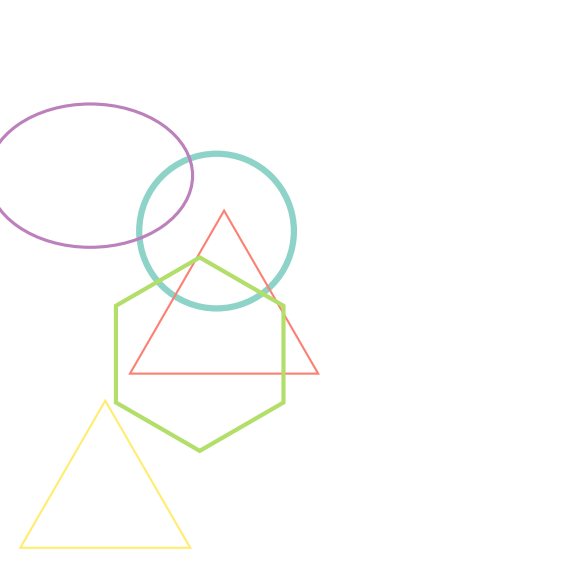[{"shape": "circle", "thickness": 3, "radius": 0.67, "center": [0.375, 0.599]}, {"shape": "triangle", "thickness": 1, "radius": 0.94, "center": [0.388, 0.446]}, {"shape": "hexagon", "thickness": 2, "radius": 0.84, "center": [0.346, 0.386]}, {"shape": "oval", "thickness": 1.5, "radius": 0.89, "center": [0.156, 0.695]}, {"shape": "triangle", "thickness": 1, "radius": 0.85, "center": [0.182, 0.136]}]